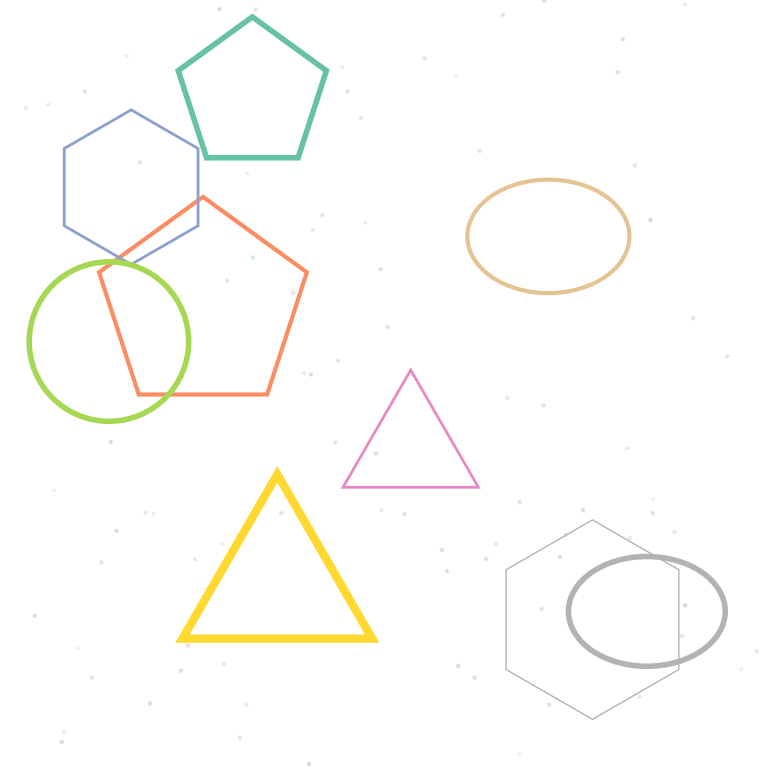[{"shape": "pentagon", "thickness": 2, "radius": 0.51, "center": [0.328, 0.877]}, {"shape": "pentagon", "thickness": 1.5, "radius": 0.71, "center": [0.264, 0.602]}, {"shape": "hexagon", "thickness": 1, "radius": 0.5, "center": [0.17, 0.757]}, {"shape": "triangle", "thickness": 1, "radius": 0.51, "center": [0.533, 0.418]}, {"shape": "circle", "thickness": 2, "radius": 0.52, "center": [0.141, 0.556]}, {"shape": "triangle", "thickness": 3, "radius": 0.71, "center": [0.36, 0.242]}, {"shape": "oval", "thickness": 1.5, "radius": 0.53, "center": [0.712, 0.693]}, {"shape": "hexagon", "thickness": 0.5, "radius": 0.65, "center": [0.769, 0.195]}, {"shape": "oval", "thickness": 2, "radius": 0.51, "center": [0.84, 0.206]}]